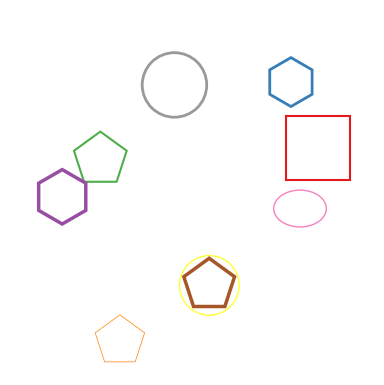[{"shape": "square", "thickness": 1.5, "radius": 0.42, "center": [0.825, 0.616]}, {"shape": "hexagon", "thickness": 2, "radius": 0.32, "center": [0.756, 0.787]}, {"shape": "pentagon", "thickness": 1.5, "radius": 0.36, "center": [0.261, 0.586]}, {"shape": "hexagon", "thickness": 2.5, "radius": 0.35, "center": [0.162, 0.489]}, {"shape": "pentagon", "thickness": 0.5, "radius": 0.34, "center": [0.311, 0.115]}, {"shape": "circle", "thickness": 1, "radius": 0.39, "center": [0.544, 0.259]}, {"shape": "pentagon", "thickness": 2.5, "radius": 0.35, "center": [0.543, 0.26]}, {"shape": "oval", "thickness": 1, "radius": 0.34, "center": [0.779, 0.458]}, {"shape": "circle", "thickness": 2, "radius": 0.42, "center": [0.453, 0.779]}]